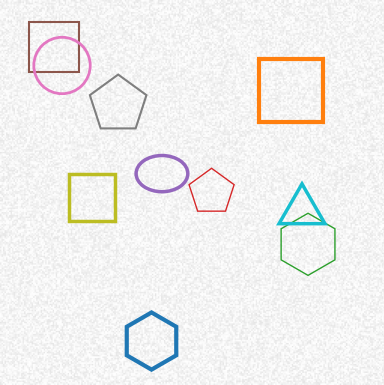[{"shape": "hexagon", "thickness": 3, "radius": 0.37, "center": [0.394, 0.114]}, {"shape": "square", "thickness": 3, "radius": 0.41, "center": [0.756, 0.764]}, {"shape": "hexagon", "thickness": 1, "radius": 0.4, "center": [0.8, 0.365]}, {"shape": "pentagon", "thickness": 1, "radius": 0.31, "center": [0.55, 0.501]}, {"shape": "oval", "thickness": 2.5, "radius": 0.34, "center": [0.421, 0.549]}, {"shape": "square", "thickness": 1.5, "radius": 0.32, "center": [0.141, 0.877]}, {"shape": "circle", "thickness": 2, "radius": 0.37, "center": [0.161, 0.83]}, {"shape": "pentagon", "thickness": 1.5, "radius": 0.39, "center": [0.307, 0.729]}, {"shape": "square", "thickness": 2.5, "radius": 0.3, "center": [0.24, 0.487]}, {"shape": "triangle", "thickness": 2.5, "radius": 0.34, "center": [0.784, 0.453]}]